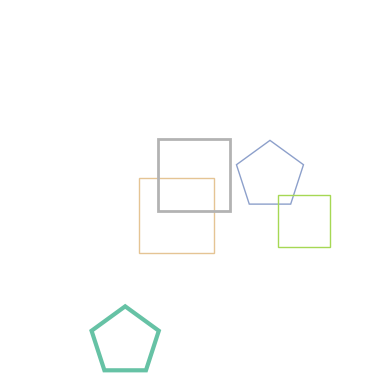[{"shape": "pentagon", "thickness": 3, "radius": 0.46, "center": [0.325, 0.112]}, {"shape": "pentagon", "thickness": 1, "radius": 0.46, "center": [0.701, 0.544]}, {"shape": "square", "thickness": 1, "radius": 0.34, "center": [0.789, 0.427]}, {"shape": "square", "thickness": 1, "radius": 0.49, "center": [0.459, 0.439]}, {"shape": "square", "thickness": 2, "radius": 0.47, "center": [0.505, 0.546]}]